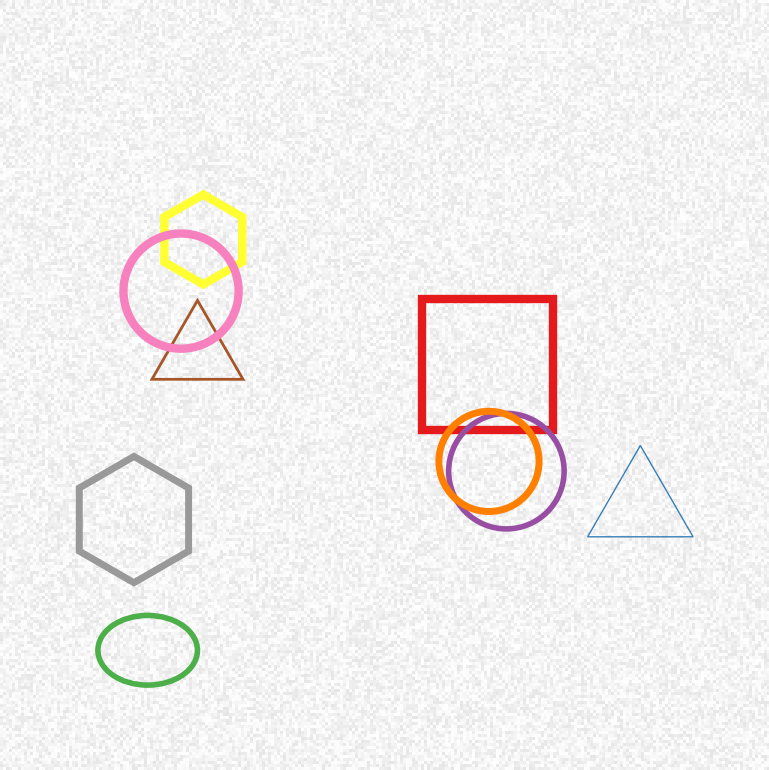[{"shape": "square", "thickness": 3, "radius": 0.42, "center": [0.633, 0.527]}, {"shape": "triangle", "thickness": 0.5, "radius": 0.4, "center": [0.832, 0.342]}, {"shape": "oval", "thickness": 2, "radius": 0.32, "center": [0.192, 0.155]}, {"shape": "circle", "thickness": 2, "radius": 0.37, "center": [0.658, 0.388]}, {"shape": "circle", "thickness": 2.5, "radius": 0.33, "center": [0.635, 0.401]}, {"shape": "hexagon", "thickness": 3, "radius": 0.29, "center": [0.264, 0.689]}, {"shape": "triangle", "thickness": 1, "radius": 0.34, "center": [0.256, 0.542]}, {"shape": "circle", "thickness": 3, "radius": 0.37, "center": [0.235, 0.622]}, {"shape": "hexagon", "thickness": 2.5, "radius": 0.41, "center": [0.174, 0.325]}]